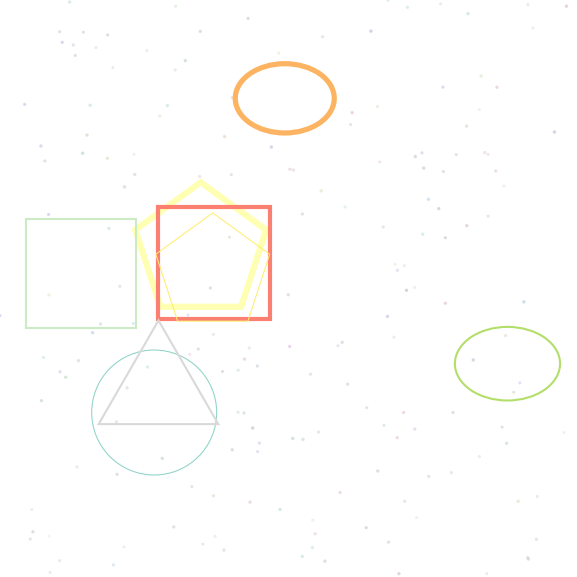[{"shape": "circle", "thickness": 0.5, "radius": 0.54, "center": [0.267, 0.285]}, {"shape": "pentagon", "thickness": 3, "radius": 0.6, "center": [0.348, 0.564]}, {"shape": "square", "thickness": 2, "radius": 0.49, "center": [0.371, 0.543]}, {"shape": "oval", "thickness": 2.5, "radius": 0.43, "center": [0.493, 0.829]}, {"shape": "oval", "thickness": 1, "radius": 0.46, "center": [0.879, 0.369]}, {"shape": "triangle", "thickness": 1, "radius": 0.6, "center": [0.274, 0.325]}, {"shape": "square", "thickness": 1, "radius": 0.47, "center": [0.14, 0.526]}, {"shape": "pentagon", "thickness": 0.5, "radius": 0.52, "center": [0.368, 0.527]}]